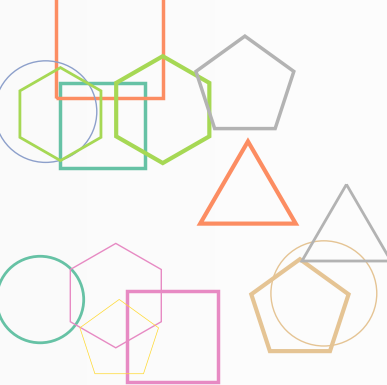[{"shape": "circle", "thickness": 2, "radius": 0.56, "center": [0.104, 0.222]}, {"shape": "square", "thickness": 2.5, "radius": 0.55, "center": [0.264, 0.674]}, {"shape": "square", "thickness": 2.5, "radius": 0.69, "center": [0.282, 0.882]}, {"shape": "triangle", "thickness": 3, "radius": 0.71, "center": [0.64, 0.49]}, {"shape": "circle", "thickness": 1, "radius": 0.66, "center": [0.118, 0.71]}, {"shape": "hexagon", "thickness": 1, "radius": 0.68, "center": [0.299, 0.232]}, {"shape": "square", "thickness": 2.5, "radius": 0.59, "center": [0.445, 0.125]}, {"shape": "hexagon", "thickness": 3, "radius": 0.69, "center": [0.42, 0.715]}, {"shape": "hexagon", "thickness": 2, "radius": 0.6, "center": [0.156, 0.704]}, {"shape": "pentagon", "thickness": 0.5, "radius": 0.53, "center": [0.308, 0.116]}, {"shape": "pentagon", "thickness": 3, "radius": 0.66, "center": [0.774, 0.195]}, {"shape": "circle", "thickness": 1, "radius": 0.68, "center": [0.836, 0.238]}, {"shape": "pentagon", "thickness": 2.5, "radius": 0.66, "center": [0.632, 0.773]}, {"shape": "triangle", "thickness": 2, "radius": 0.66, "center": [0.894, 0.388]}]